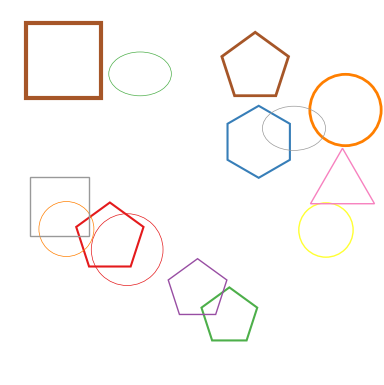[{"shape": "circle", "thickness": 0.5, "radius": 0.47, "center": [0.33, 0.352]}, {"shape": "pentagon", "thickness": 1.5, "radius": 0.46, "center": [0.285, 0.382]}, {"shape": "hexagon", "thickness": 1.5, "radius": 0.47, "center": [0.672, 0.632]}, {"shape": "pentagon", "thickness": 1.5, "radius": 0.38, "center": [0.596, 0.177]}, {"shape": "oval", "thickness": 0.5, "radius": 0.41, "center": [0.364, 0.808]}, {"shape": "pentagon", "thickness": 1, "radius": 0.4, "center": [0.513, 0.248]}, {"shape": "circle", "thickness": 2, "radius": 0.46, "center": [0.897, 0.714]}, {"shape": "circle", "thickness": 0.5, "radius": 0.36, "center": [0.172, 0.405]}, {"shape": "circle", "thickness": 1, "radius": 0.35, "center": [0.847, 0.403]}, {"shape": "square", "thickness": 3, "radius": 0.48, "center": [0.165, 0.842]}, {"shape": "pentagon", "thickness": 2, "radius": 0.46, "center": [0.663, 0.825]}, {"shape": "triangle", "thickness": 1, "radius": 0.48, "center": [0.89, 0.519]}, {"shape": "oval", "thickness": 0.5, "radius": 0.41, "center": [0.764, 0.667]}, {"shape": "square", "thickness": 1, "radius": 0.39, "center": [0.155, 0.464]}]